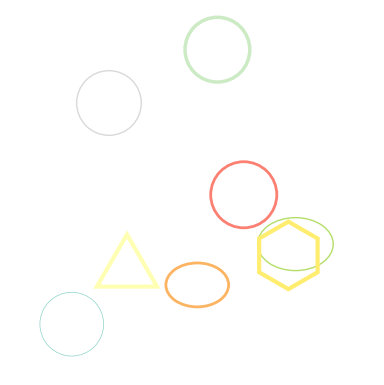[{"shape": "circle", "thickness": 0.5, "radius": 0.41, "center": [0.186, 0.158]}, {"shape": "triangle", "thickness": 3, "radius": 0.45, "center": [0.33, 0.301]}, {"shape": "circle", "thickness": 2, "radius": 0.43, "center": [0.633, 0.494]}, {"shape": "oval", "thickness": 2, "radius": 0.41, "center": [0.512, 0.26]}, {"shape": "oval", "thickness": 1, "radius": 0.49, "center": [0.767, 0.366]}, {"shape": "circle", "thickness": 1, "radius": 0.42, "center": [0.283, 0.732]}, {"shape": "circle", "thickness": 2.5, "radius": 0.42, "center": [0.565, 0.871]}, {"shape": "hexagon", "thickness": 3, "radius": 0.44, "center": [0.749, 0.337]}]